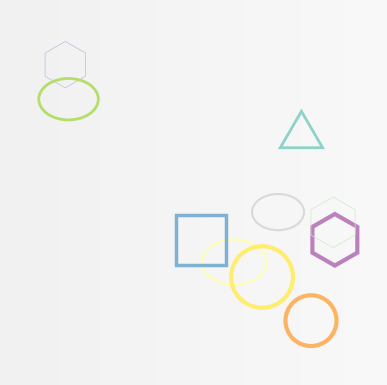[{"shape": "triangle", "thickness": 2, "radius": 0.32, "center": [0.778, 0.648]}, {"shape": "oval", "thickness": 1.5, "radius": 0.42, "center": [0.605, 0.32]}, {"shape": "hexagon", "thickness": 0.5, "radius": 0.3, "center": [0.169, 0.832]}, {"shape": "square", "thickness": 2.5, "radius": 0.33, "center": [0.519, 0.377]}, {"shape": "circle", "thickness": 3, "radius": 0.33, "center": [0.803, 0.167]}, {"shape": "oval", "thickness": 2, "radius": 0.38, "center": [0.177, 0.742]}, {"shape": "oval", "thickness": 1.5, "radius": 0.34, "center": [0.718, 0.449]}, {"shape": "hexagon", "thickness": 3, "radius": 0.33, "center": [0.864, 0.377]}, {"shape": "hexagon", "thickness": 0.5, "radius": 0.33, "center": [0.859, 0.422]}, {"shape": "circle", "thickness": 3, "radius": 0.4, "center": [0.676, 0.28]}]